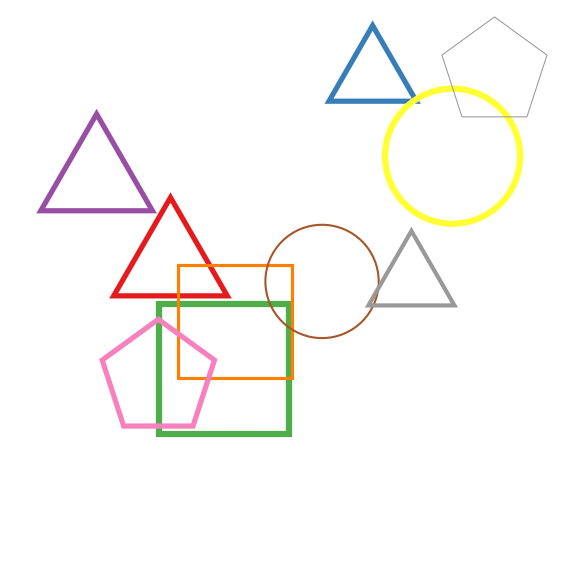[{"shape": "triangle", "thickness": 2.5, "radius": 0.57, "center": [0.295, 0.544]}, {"shape": "triangle", "thickness": 2.5, "radius": 0.44, "center": [0.645, 0.868]}, {"shape": "square", "thickness": 3, "radius": 0.56, "center": [0.389, 0.36]}, {"shape": "triangle", "thickness": 2.5, "radius": 0.56, "center": [0.167, 0.69]}, {"shape": "square", "thickness": 1.5, "radius": 0.49, "center": [0.407, 0.443]}, {"shape": "circle", "thickness": 3, "radius": 0.58, "center": [0.784, 0.729]}, {"shape": "circle", "thickness": 1, "radius": 0.49, "center": [0.558, 0.512]}, {"shape": "pentagon", "thickness": 2.5, "radius": 0.51, "center": [0.274, 0.344]}, {"shape": "triangle", "thickness": 2, "radius": 0.43, "center": [0.712, 0.513]}, {"shape": "pentagon", "thickness": 0.5, "radius": 0.48, "center": [0.856, 0.874]}]